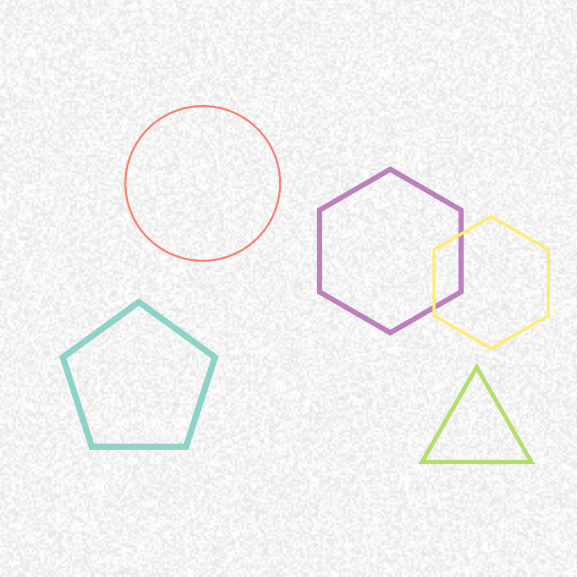[{"shape": "pentagon", "thickness": 3, "radius": 0.69, "center": [0.241, 0.338]}, {"shape": "circle", "thickness": 1, "radius": 0.67, "center": [0.351, 0.682]}, {"shape": "triangle", "thickness": 2, "radius": 0.55, "center": [0.825, 0.254]}, {"shape": "hexagon", "thickness": 2.5, "radius": 0.71, "center": [0.676, 0.564]}, {"shape": "hexagon", "thickness": 1.5, "radius": 0.57, "center": [0.851, 0.51]}]